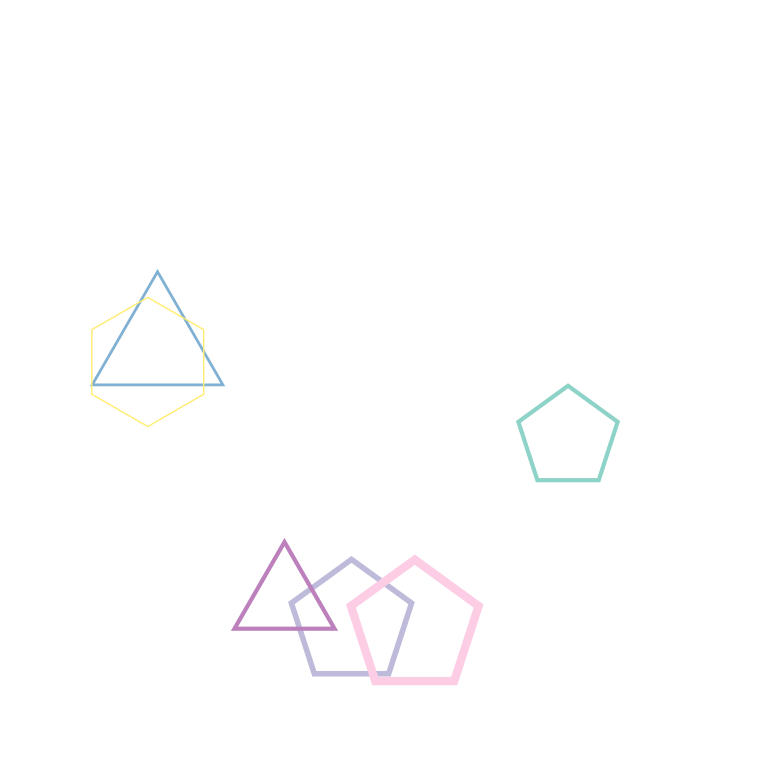[{"shape": "pentagon", "thickness": 1.5, "radius": 0.34, "center": [0.738, 0.431]}, {"shape": "pentagon", "thickness": 2, "radius": 0.41, "center": [0.456, 0.191]}, {"shape": "triangle", "thickness": 1, "radius": 0.49, "center": [0.205, 0.549]}, {"shape": "pentagon", "thickness": 3, "radius": 0.44, "center": [0.539, 0.186]}, {"shape": "triangle", "thickness": 1.5, "radius": 0.38, "center": [0.369, 0.221]}, {"shape": "hexagon", "thickness": 0.5, "radius": 0.42, "center": [0.192, 0.53]}]